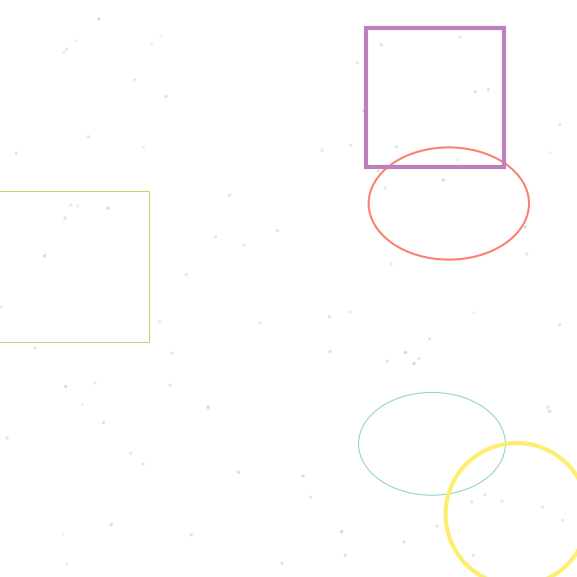[{"shape": "oval", "thickness": 0.5, "radius": 0.64, "center": [0.748, 0.231]}, {"shape": "oval", "thickness": 1, "radius": 0.69, "center": [0.777, 0.647]}, {"shape": "square", "thickness": 0.5, "radius": 0.66, "center": [0.127, 0.538]}, {"shape": "square", "thickness": 2, "radius": 0.6, "center": [0.754, 0.83]}, {"shape": "circle", "thickness": 2, "radius": 0.62, "center": [0.895, 0.109]}]